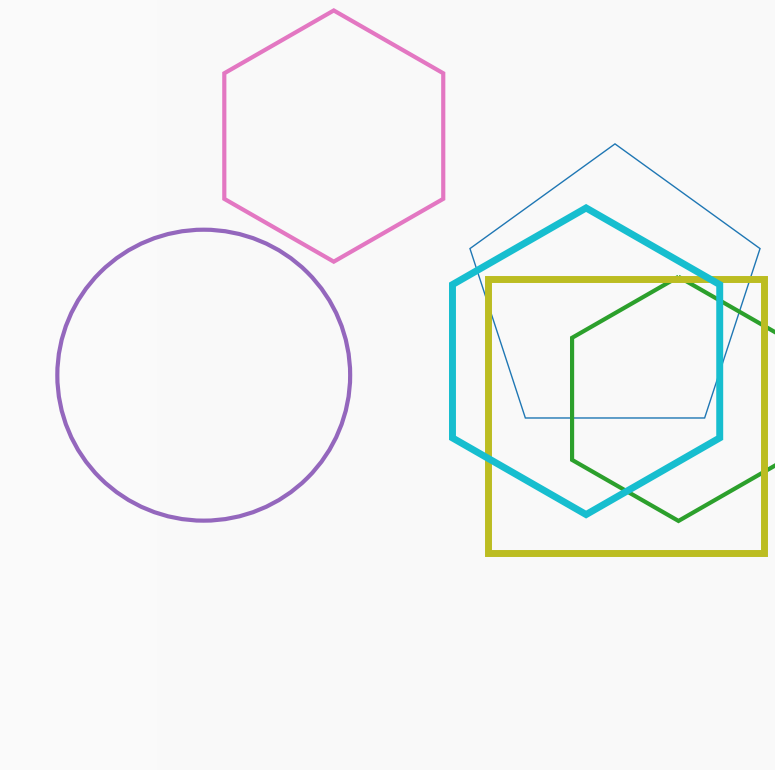[{"shape": "pentagon", "thickness": 0.5, "radius": 0.98, "center": [0.794, 0.616]}, {"shape": "hexagon", "thickness": 1.5, "radius": 0.79, "center": [0.875, 0.482]}, {"shape": "circle", "thickness": 1.5, "radius": 0.94, "center": [0.263, 0.513]}, {"shape": "hexagon", "thickness": 1.5, "radius": 0.82, "center": [0.431, 0.823]}, {"shape": "square", "thickness": 2.5, "radius": 0.89, "center": [0.808, 0.46]}, {"shape": "hexagon", "thickness": 2.5, "radius": 1.0, "center": [0.756, 0.531]}]